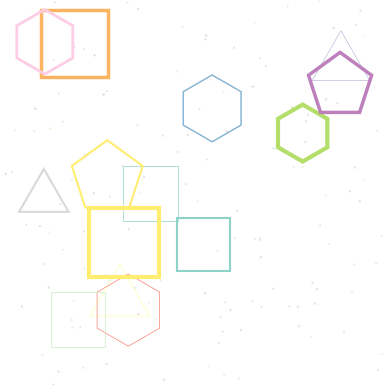[{"shape": "square", "thickness": 1.5, "radius": 0.34, "center": [0.53, 0.365]}, {"shape": "square", "thickness": 0.5, "radius": 0.36, "center": [0.391, 0.498]}, {"shape": "triangle", "thickness": 0.5, "radius": 0.45, "center": [0.311, 0.224]}, {"shape": "triangle", "thickness": 0.5, "radius": 0.43, "center": [0.885, 0.834]}, {"shape": "hexagon", "thickness": 0.5, "radius": 0.47, "center": [0.333, 0.195]}, {"shape": "hexagon", "thickness": 1, "radius": 0.43, "center": [0.551, 0.718]}, {"shape": "square", "thickness": 2.5, "radius": 0.44, "center": [0.193, 0.888]}, {"shape": "hexagon", "thickness": 3, "radius": 0.37, "center": [0.786, 0.654]}, {"shape": "hexagon", "thickness": 2, "radius": 0.42, "center": [0.116, 0.891]}, {"shape": "triangle", "thickness": 1.5, "radius": 0.37, "center": [0.114, 0.487]}, {"shape": "pentagon", "thickness": 2.5, "radius": 0.43, "center": [0.883, 0.778]}, {"shape": "square", "thickness": 0.5, "radius": 0.35, "center": [0.204, 0.17]}, {"shape": "pentagon", "thickness": 1.5, "radius": 0.48, "center": [0.279, 0.539]}, {"shape": "square", "thickness": 3, "radius": 0.45, "center": [0.323, 0.37]}]